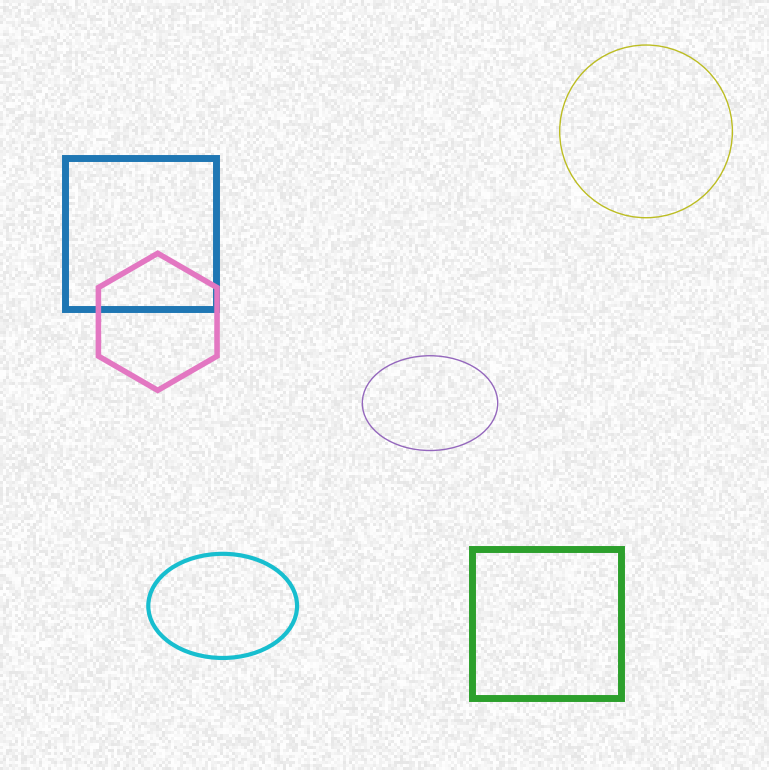[{"shape": "square", "thickness": 2.5, "radius": 0.49, "center": [0.183, 0.697]}, {"shape": "square", "thickness": 2.5, "radius": 0.48, "center": [0.71, 0.19]}, {"shape": "oval", "thickness": 0.5, "radius": 0.44, "center": [0.558, 0.476]}, {"shape": "hexagon", "thickness": 2, "radius": 0.44, "center": [0.205, 0.582]}, {"shape": "circle", "thickness": 0.5, "radius": 0.56, "center": [0.839, 0.829]}, {"shape": "oval", "thickness": 1.5, "radius": 0.48, "center": [0.289, 0.213]}]